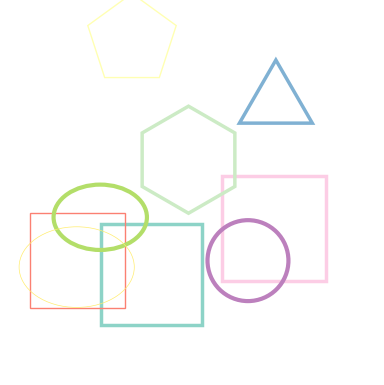[{"shape": "square", "thickness": 2.5, "radius": 0.66, "center": [0.395, 0.287]}, {"shape": "pentagon", "thickness": 1, "radius": 0.6, "center": [0.343, 0.896]}, {"shape": "square", "thickness": 1, "radius": 0.62, "center": [0.202, 0.323]}, {"shape": "triangle", "thickness": 2.5, "radius": 0.55, "center": [0.717, 0.735]}, {"shape": "oval", "thickness": 3, "radius": 0.61, "center": [0.26, 0.436]}, {"shape": "square", "thickness": 2.5, "radius": 0.68, "center": [0.712, 0.406]}, {"shape": "circle", "thickness": 3, "radius": 0.53, "center": [0.644, 0.323]}, {"shape": "hexagon", "thickness": 2.5, "radius": 0.7, "center": [0.49, 0.585]}, {"shape": "oval", "thickness": 0.5, "radius": 0.75, "center": [0.199, 0.306]}]